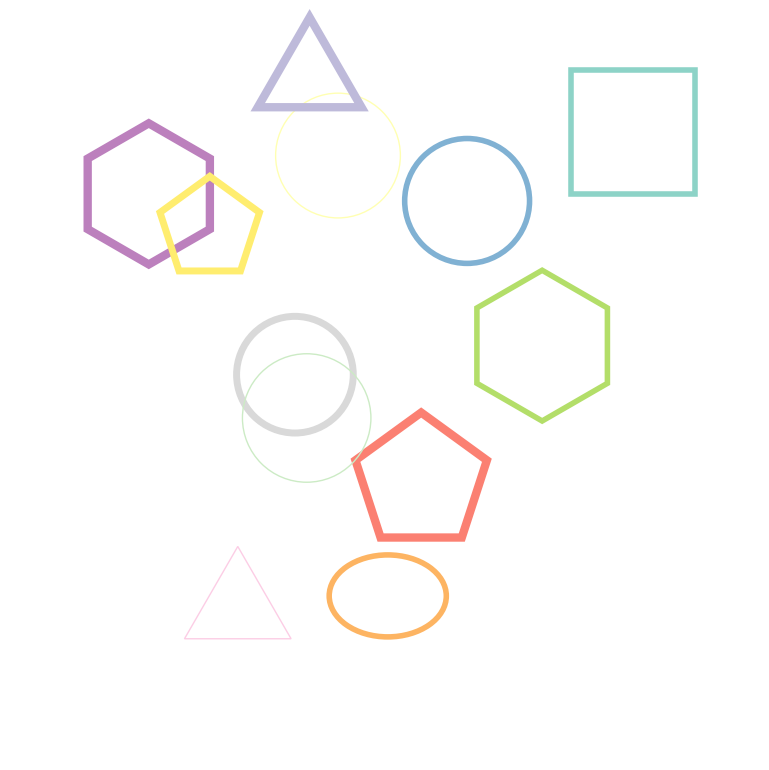[{"shape": "square", "thickness": 2, "radius": 0.4, "center": [0.822, 0.828]}, {"shape": "circle", "thickness": 0.5, "radius": 0.41, "center": [0.439, 0.798]}, {"shape": "triangle", "thickness": 3, "radius": 0.39, "center": [0.402, 0.9]}, {"shape": "pentagon", "thickness": 3, "radius": 0.45, "center": [0.547, 0.375]}, {"shape": "circle", "thickness": 2, "radius": 0.41, "center": [0.607, 0.739]}, {"shape": "oval", "thickness": 2, "radius": 0.38, "center": [0.504, 0.226]}, {"shape": "hexagon", "thickness": 2, "radius": 0.49, "center": [0.704, 0.551]}, {"shape": "triangle", "thickness": 0.5, "radius": 0.4, "center": [0.309, 0.21]}, {"shape": "circle", "thickness": 2.5, "radius": 0.38, "center": [0.383, 0.513]}, {"shape": "hexagon", "thickness": 3, "radius": 0.46, "center": [0.193, 0.748]}, {"shape": "circle", "thickness": 0.5, "radius": 0.42, "center": [0.398, 0.457]}, {"shape": "pentagon", "thickness": 2.5, "radius": 0.34, "center": [0.272, 0.703]}]